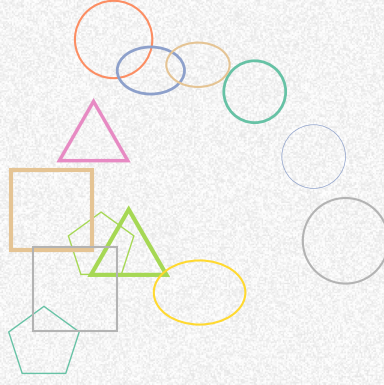[{"shape": "pentagon", "thickness": 1, "radius": 0.48, "center": [0.114, 0.108]}, {"shape": "circle", "thickness": 2, "radius": 0.4, "center": [0.662, 0.762]}, {"shape": "circle", "thickness": 1.5, "radius": 0.5, "center": [0.295, 0.897]}, {"shape": "oval", "thickness": 2, "radius": 0.44, "center": [0.392, 0.817]}, {"shape": "circle", "thickness": 0.5, "radius": 0.41, "center": [0.815, 0.593]}, {"shape": "triangle", "thickness": 2.5, "radius": 0.51, "center": [0.243, 0.634]}, {"shape": "pentagon", "thickness": 1, "radius": 0.45, "center": [0.263, 0.36]}, {"shape": "triangle", "thickness": 3, "radius": 0.57, "center": [0.334, 0.343]}, {"shape": "oval", "thickness": 1.5, "radius": 0.59, "center": [0.518, 0.24]}, {"shape": "square", "thickness": 3, "radius": 0.52, "center": [0.134, 0.454]}, {"shape": "oval", "thickness": 1.5, "radius": 0.41, "center": [0.514, 0.832]}, {"shape": "circle", "thickness": 1.5, "radius": 0.56, "center": [0.898, 0.375]}, {"shape": "square", "thickness": 1.5, "radius": 0.55, "center": [0.195, 0.25]}]